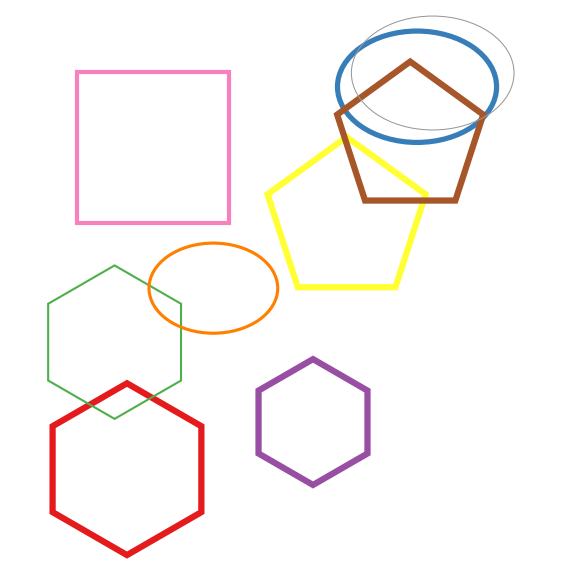[{"shape": "hexagon", "thickness": 3, "radius": 0.74, "center": [0.22, 0.187]}, {"shape": "oval", "thickness": 2.5, "radius": 0.69, "center": [0.722, 0.849]}, {"shape": "hexagon", "thickness": 1, "radius": 0.66, "center": [0.198, 0.407]}, {"shape": "hexagon", "thickness": 3, "radius": 0.54, "center": [0.542, 0.268]}, {"shape": "oval", "thickness": 1.5, "radius": 0.56, "center": [0.369, 0.5]}, {"shape": "pentagon", "thickness": 3, "radius": 0.72, "center": [0.6, 0.618]}, {"shape": "pentagon", "thickness": 3, "radius": 0.67, "center": [0.71, 0.759]}, {"shape": "square", "thickness": 2, "radius": 0.66, "center": [0.265, 0.744]}, {"shape": "oval", "thickness": 0.5, "radius": 0.7, "center": [0.749, 0.873]}]